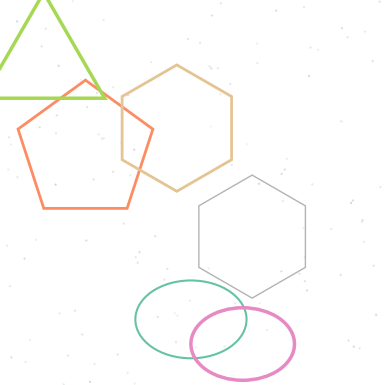[{"shape": "oval", "thickness": 1.5, "radius": 0.72, "center": [0.496, 0.17]}, {"shape": "pentagon", "thickness": 2, "radius": 0.92, "center": [0.222, 0.608]}, {"shape": "oval", "thickness": 2.5, "radius": 0.67, "center": [0.63, 0.106]}, {"shape": "triangle", "thickness": 2.5, "radius": 0.92, "center": [0.113, 0.836]}, {"shape": "hexagon", "thickness": 2, "radius": 0.82, "center": [0.459, 0.667]}, {"shape": "hexagon", "thickness": 1, "radius": 0.8, "center": [0.655, 0.385]}]